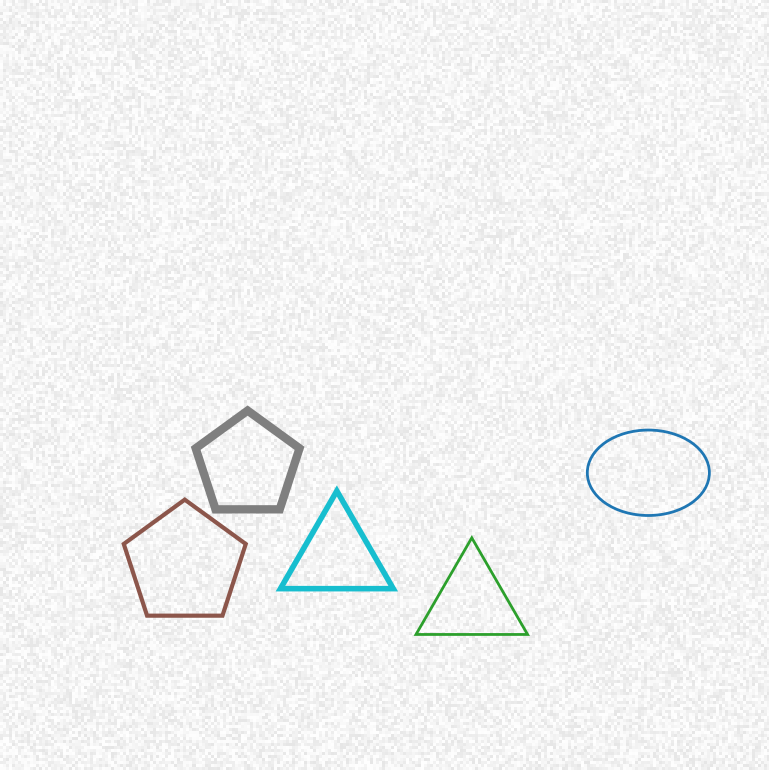[{"shape": "oval", "thickness": 1, "radius": 0.4, "center": [0.842, 0.386]}, {"shape": "triangle", "thickness": 1, "radius": 0.42, "center": [0.613, 0.218]}, {"shape": "pentagon", "thickness": 1.5, "radius": 0.42, "center": [0.24, 0.268]}, {"shape": "pentagon", "thickness": 3, "radius": 0.35, "center": [0.322, 0.396]}, {"shape": "triangle", "thickness": 2, "radius": 0.42, "center": [0.437, 0.278]}]